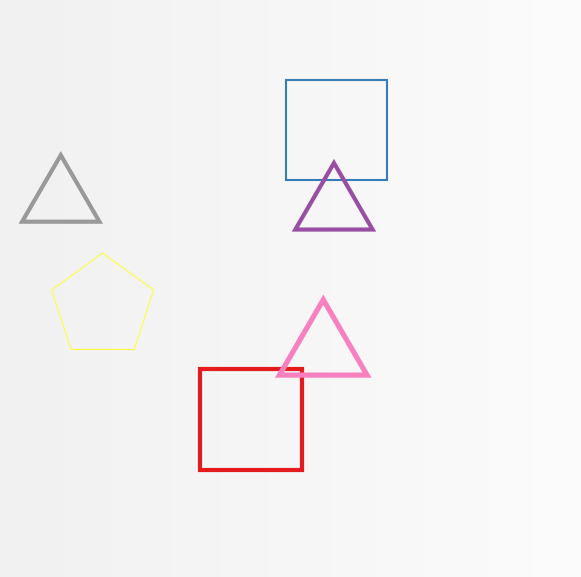[{"shape": "square", "thickness": 2, "radius": 0.44, "center": [0.432, 0.273]}, {"shape": "square", "thickness": 1, "radius": 0.43, "center": [0.579, 0.775]}, {"shape": "triangle", "thickness": 2, "radius": 0.38, "center": [0.575, 0.64]}, {"shape": "pentagon", "thickness": 0.5, "radius": 0.46, "center": [0.177, 0.469]}, {"shape": "triangle", "thickness": 2.5, "radius": 0.44, "center": [0.556, 0.393]}, {"shape": "triangle", "thickness": 2, "radius": 0.38, "center": [0.105, 0.654]}]